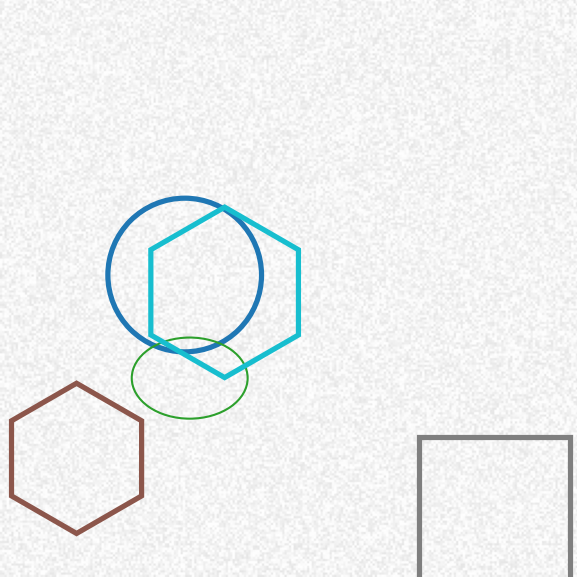[{"shape": "circle", "thickness": 2.5, "radius": 0.67, "center": [0.32, 0.523]}, {"shape": "oval", "thickness": 1, "radius": 0.5, "center": [0.328, 0.344]}, {"shape": "hexagon", "thickness": 2.5, "radius": 0.65, "center": [0.133, 0.205]}, {"shape": "square", "thickness": 2.5, "radius": 0.66, "center": [0.856, 0.112]}, {"shape": "hexagon", "thickness": 2.5, "radius": 0.74, "center": [0.389, 0.493]}]